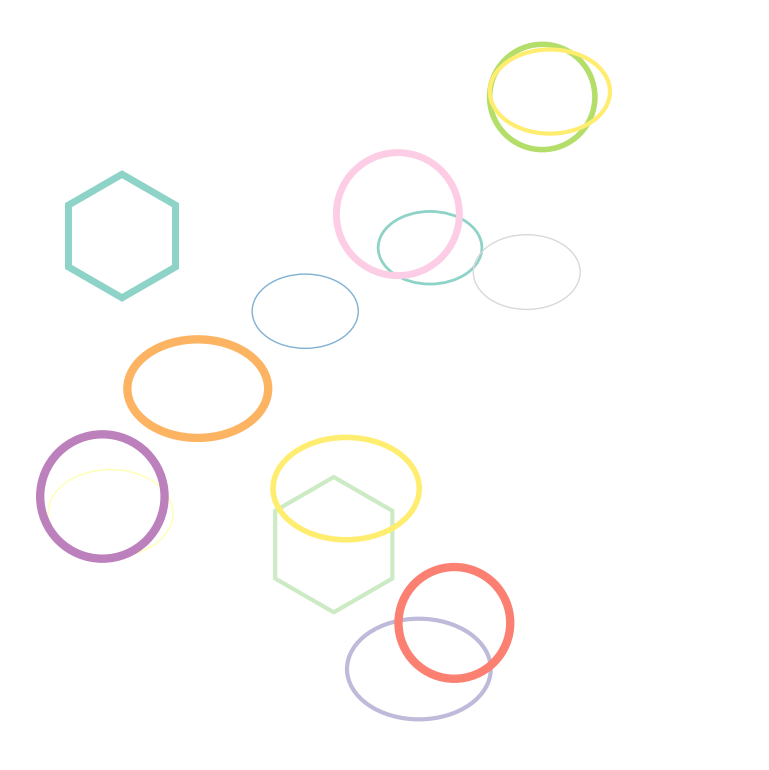[{"shape": "oval", "thickness": 1, "radius": 0.34, "center": [0.558, 0.678]}, {"shape": "hexagon", "thickness": 2.5, "radius": 0.4, "center": [0.158, 0.693]}, {"shape": "oval", "thickness": 0.5, "radius": 0.41, "center": [0.143, 0.333]}, {"shape": "oval", "thickness": 1.5, "radius": 0.47, "center": [0.544, 0.131]}, {"shape": "circle", "thickness": 3, "radius": 0.36, "center": [0.59, 0.191]}, {"shape": "oval", "thickness": 0.5, "radius": 0.34, "center": [0.396, 0.596]}, {"shape": "oval", "thickness": 3, "radius": 0.46, "center": [0.257, 0.495]}, {"shape": "circle", "thickness": 2, "radius": 0.34, "center": [0.704, 0.874]}, {"shape": "circle", "thickness": 2.5, "radius": 0.4, "center": [0.517, 0.722]}, {"shape": "oval", "thickness": 0.5, "radius": 0.35, "center": [0.684, 0.647]}, {"shape": "circle", "thickness": 3, "radius": 0.4, "center": [0.133, 0.355]}, {"shape": "hexagon", "thickness": 1.5, "radius": 0.44, "center": [0.433, 0.293]}, {"shape": "oval", "thickness": 1.5, "radius": 0.39, "center": [0.714, 0.881]}, {"shape": "oval", "thickness": 2, "radius": 0.47, "center": [0.45, 0.365]}]